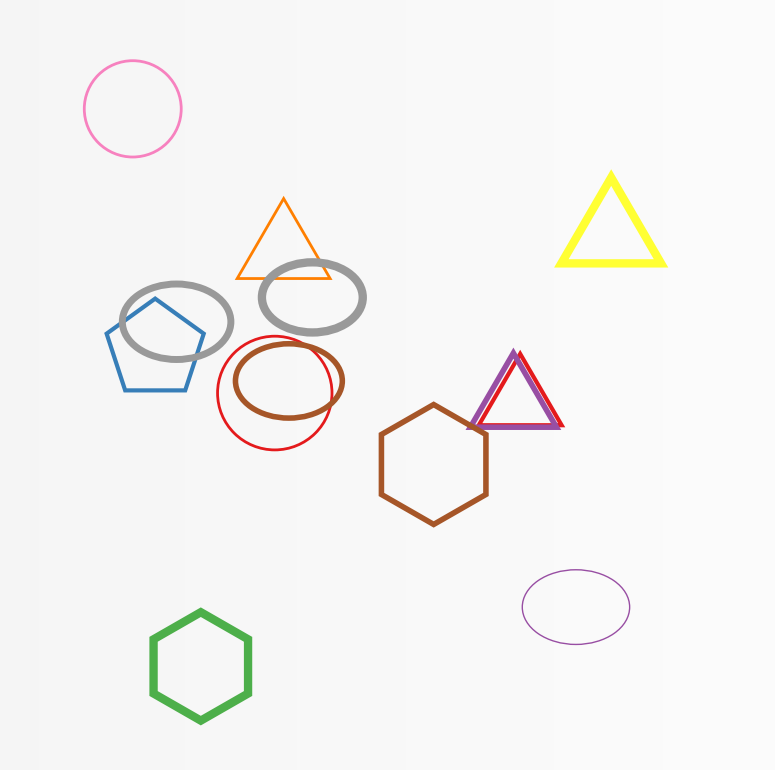[{"shape": "triangle", "thickness": 1.5, "radius": 0.31, "center": [0.671, 0.479]}, {"shape": "circle", "thickness": 1, "radius": 0.37, "center": [0.355, 0.49]}, {"shape": "pentagon", "thickness": 1.5, "radius": 0.33, "center": [0.2, 0.546]}, {"shape": "hexagon", "thickness": 3, "radius": 0.35, "center": [0.259, 0.135]}, {"shape": "triangle", "thickness": 2, "radius": 0.32, "center": [0.662, 0.477]}, {"shape": "oval", "thickness": 0.5, "radius": 0.35, "center": [0.743, 0.212]}, {"shape": "triangle", "thickness": 1, "radius": 0.35, "center": [0.366, 0.673]}, {"shape": "triangle", "thickness": 3, "radius": 0.37, "center": [0.789, 0.695]}, {"shape": "hexagon", "thickness": 2, "radius": 0.39, "center": [0.56, 0.397]}, {"shape": "oval", "thickness": 2, "radius": 0.34, "center": [0.373, 0.505]}, {"shape": "circle", "thickness": 1, "radius": 0.31, "center": [0.171, 0.859]}, {"shape": "oval", "thickness": 3, "radius": 0.33, "center": [0.403, 0.614]}, {"shape": "oval", "thickness": 2.5, "radius": 0.35, "center": [0.228, 0.582]}]